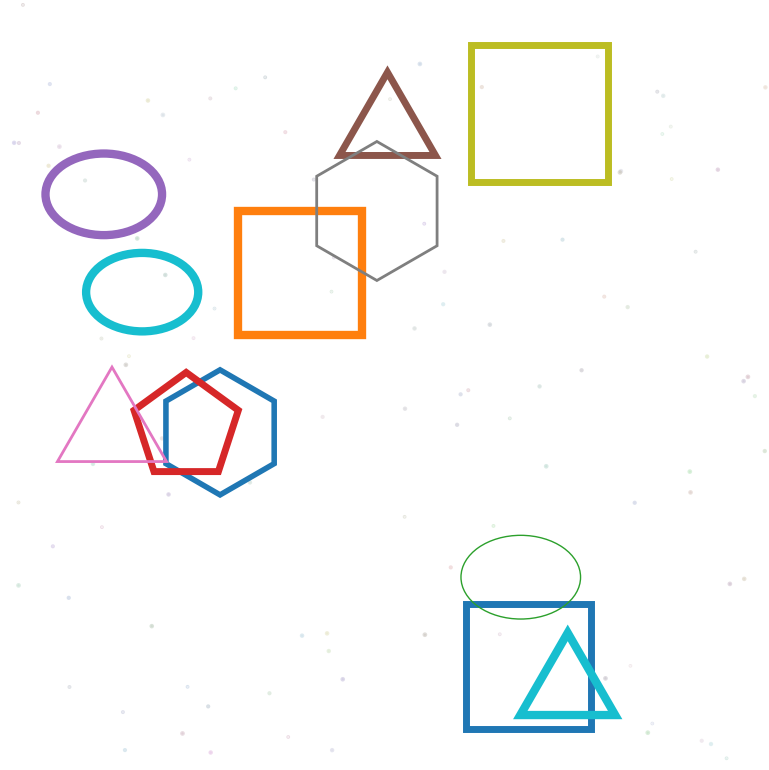[{"shape": "hexagon", "thickness": 2, "radius": 0.41, "center": [0.286, 0.438]}, {"shape": "square", "thickness": 2.5, "radius": 0.41, "center": [0.687, 0.134]}, {"shape": "square", "thickness": 3, "radius": 0.4, "center": [0.39, 0.646]}, {"shape": "oval", "thickness": 0.5, "radius": 0.39, "center": [0.676, 0.25]}, {"shape": "pentagon", "thickness": 2.5, "radius": 0.36, "center": [0.242, 0.445]}, {"shape": "oval", "thickness": 3, "radius": 0.38, "center": [0.135, 0.748]}, {"shape": "triangle", "thickness": 2.5, "radius": 0.36, "center": [0.503, 0.834]}, {"shape": "triangle", "thickness": 1, "radius": 0.41, "center": [0.145, 0.441]}, {"shape": "hexagon", "thickness": 1, "radius": 0.45, "center": [0.489, 0.726]}, {"shape": "square", "thickness": 2.5, "radius": 0.45, "center": [0.7, 0.852]}, {"shape": "oval", "thickness": 3, "radius": 0.36, "center": [0.185, 0.621]}, {"shape": "triangle", "thickness": 3, "radius": 0.36, "center": [0.737, 0.107]}]